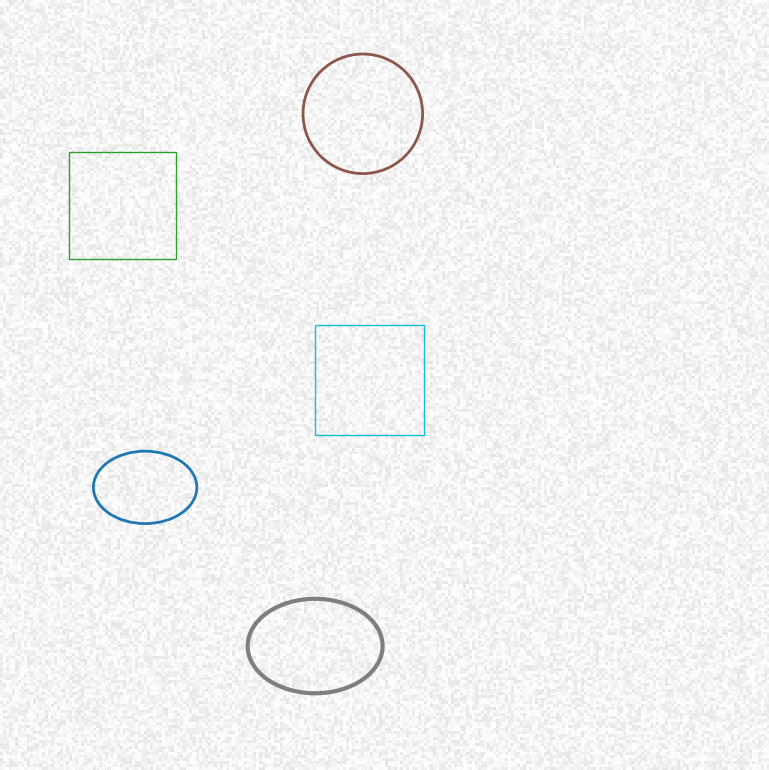[{"shape": "oval", "thickness": 1, "radius": 0.34, "center": [0.188, 0.367]}, {"shape": "square", "thickness": 0.5, "radius": 0.35, "center": [0.159, 0.733]}, {"shape": "circle", "thickness": 1, "radius": 0.39, "center": [0.471, 0.852]}, {"shape": "oval", "thickness": 1.5, "radius": 0.44, "center": [0.409, 0.161]}, {"shape": "square", "thickness": 0.5, "radius": 0.36, "center": [0.48, 0.507]}]